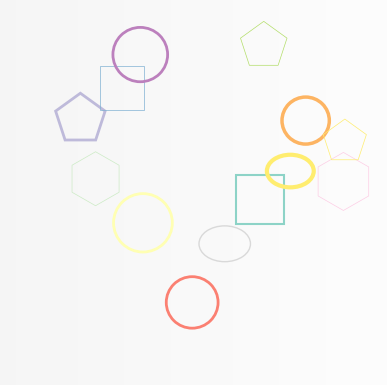[{"shape": "square", "thickness": 1.5, "radius": 0.31, "center": [0.67, 0.482]}, {"shape": "circle", "thickness": 2, "radius": 0.38, "center": [0.369, 0.421]}, {"shape": "pentagon", "thickness": 2, "radius": 0.34, "center": [0.207, 0.691]}, {"shape": "circle", "thickness": 2, "radius": 0.33, "center": [0.496, 0.214]}, {"shape": "square", "thickness": 0.5, "radius": 0.29, "center": [0.315, 0.771]}, {"shape": "circle", "thickness": 2.5, "radius": 0.31, "center": [0.789, 0.687]}, {"shape": "pentagon", "thickness": 0.5, "radius": 0.32, "center": [0.681, 0.881]}, {"shape": "hexagon", "thickness": 0.5, "radius": 0.38, "center": [0.886, 0.529]}, {"shape": "oval", "thickness": 1, "radius": 0.33, "center": [0.58, 0.367]}, {"shape": "circle", "thickness": 2, "radius": 0.35, "center": [0.362, 0.858]}, {"shape": "hexagon", "thickness": 0.5, "radius": 0.35, "center": [0.247, 0.536]}, {"shape": "oval", "thickness": 3, "radius": 0.3, "center": [0.749, 0.556]}, {"shape": "pentagon", "thickness": 0.5, "radius": 0.29, "center": [0.89, 0.632]}]